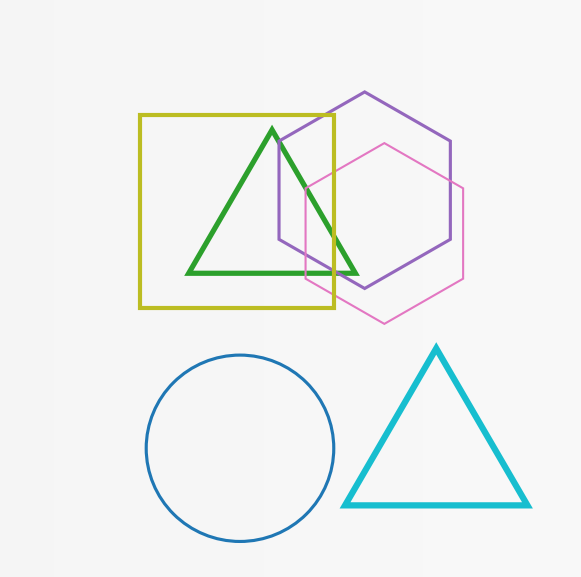[{"shape": "circle", "thickness": 1.5, "radius": 0.81, "center": [0.413, 0.223]}, {"shape": "triangle", "thickness": 2.5, "radius": 0.83, "center": [0.468, 0.609]}, {"shape": "hexagon", "thickness": 1.5, "radius": 0.85, "center": [0.627, 0.67]}, {"shape": "hexagon", "thickness": 1, "radius": 0.78, "center": [0.661, 0.595]}, {"shape": "square", "thickness": 2, "radius": 0.84, "center": [0.408, 0.633]}, {"shape": "triangle", "thickness": 3, "radius": 0.91, "center": [0.751, 0.215]}]